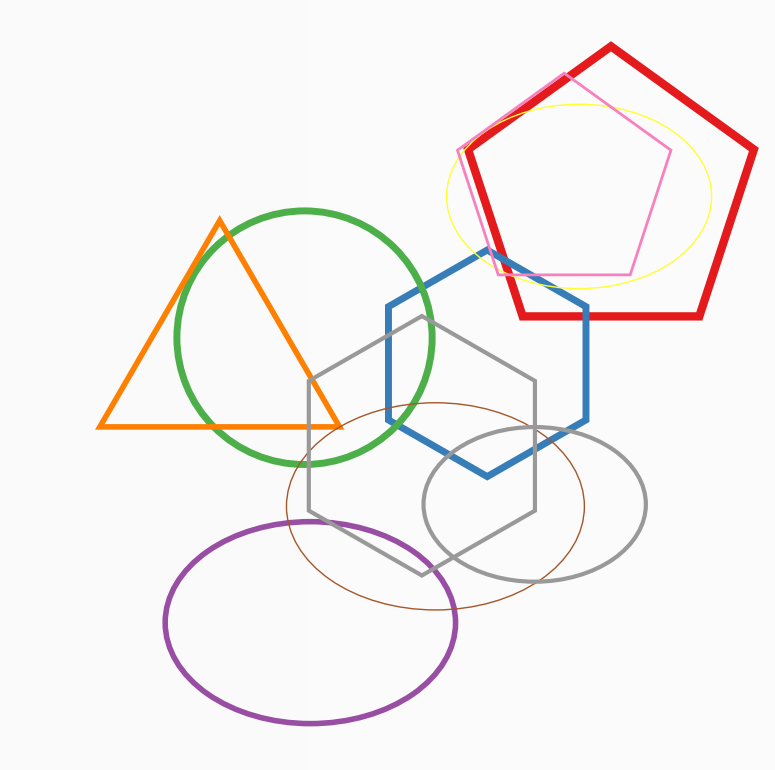[{"shape": "pentagon", "thickness": 3, "radius": 0.97, "center": [0.788, 0.746]}, {"shape": "hexagon", "thickness": 2.5, "radius": 0.74, "center": [0.629, 0.528]}, {"shape": "circle", "thickness": 2.5, "radius": 0.82, "center": [0.393, 0.561]}, {"shape": "oval", "thickness": 2, "radius": 0.94, "center": [0.4, 0.191]}, {"shape": "triangle", "thickness": 2, "radius": 0.89, "center": [0.283, 0.535]}, {"shape": "oval", "thickness": 0.5, "radius": 0.85, "center": [0.747, 0.745]}, {"shape": "oval", "thickness": 0.5, "radius": 0.96, "center": [0.562, 0.342]}, {"shape": "pentagon", "thickness": 1, "radius": 0.72, "center": [0.728, 0.76]}, {"shape": "oval", "thickness": 1.5, "radius": 0.72, "center": [0.69, 0.345]}, {"shape": "hexagon", "thickness": 1.5, "radius": 0.84, "center": [0.544, 0.421]}]